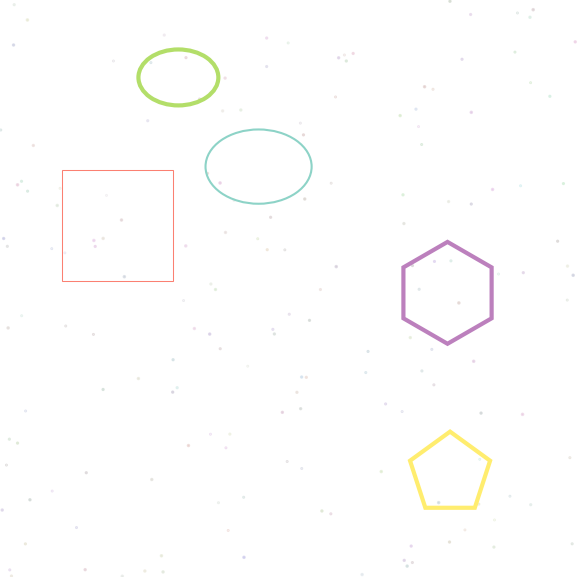[{"shape": "oval", "thickness": 1, "radius": 0.46, "center": [0.448, 0.711]}, {"shape": "square", "thickness": 0.5, "radius": 0.48, "center": [0.204, 0.608]}, {"shape": "oval", "thickness": 2, "radius": 0.35, "center": [0.309, 0.865]}, {"shape": "hexagon", "thickness": 2, "radius": 0.44, "center": [0.775, 0.492]}, {"shape": "pentagon", "thickness": 2, "radius": 0.36, "center": [0.779, 0.179]}]